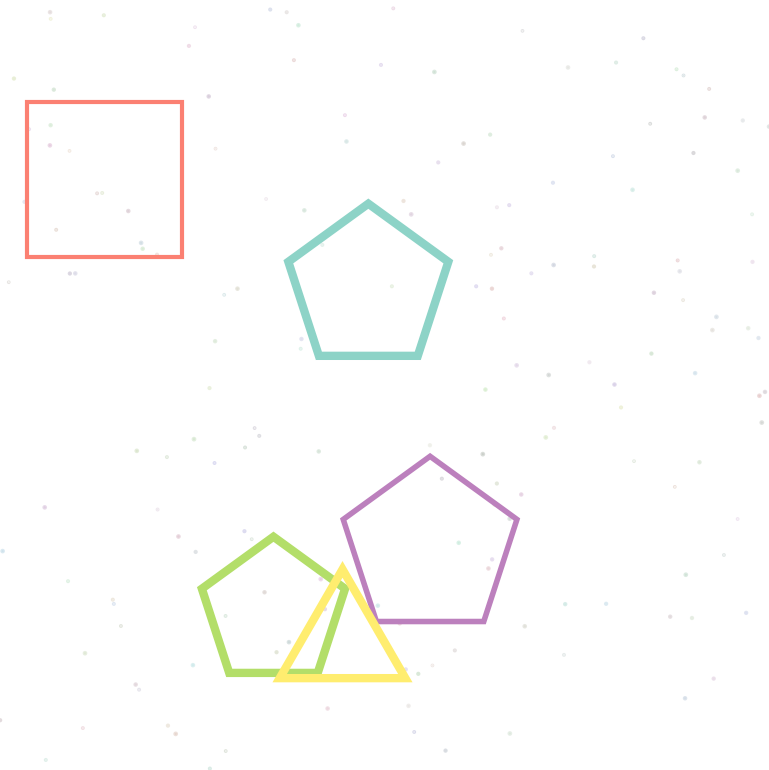[{"shape": "pentagon", "thickness": 3, "radius": 0.55, "center": [0.478, 0.626]}, {"shape": "square", "thickness": 1.5, "radius": 0.5, "center": [0.136, 0.767]}, {"shape": "pentagon", "thickness": 3, "radius": 0.49, "center": [0.355, 0.205]}, {"shape": "pentagon", "thickness": 2, "radius": 0.59, "center": [0.559, 0.289]}, {"shape": "triangle", "thickness": 3, "radius": 0.47, "center": [0.445, 0.166]}]